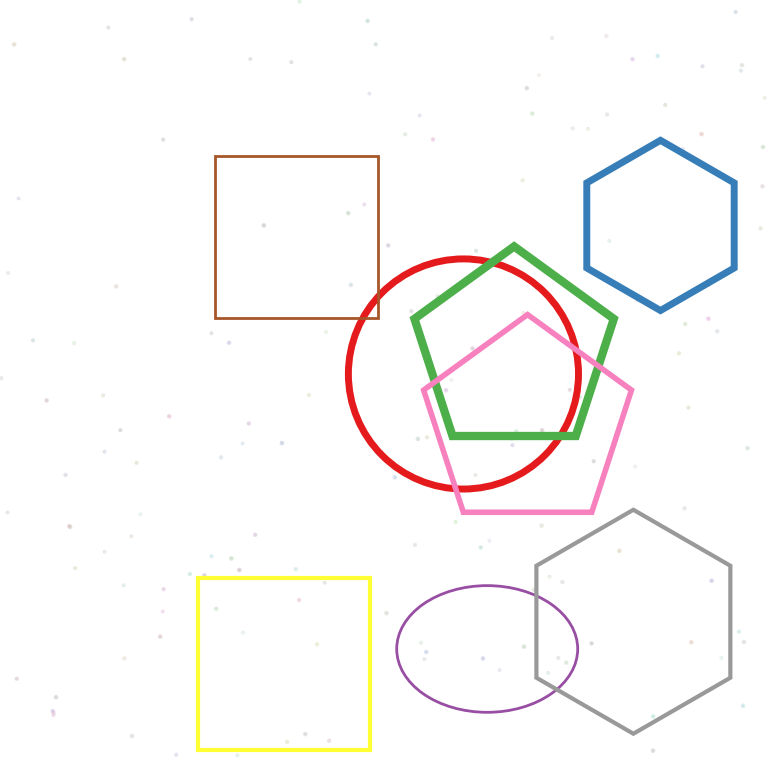[{"shape": "circle", "thickness": 2.5, "radius": 0.75, "center": [0.602, 0.514]}, {"shape": "hexagon", "thickness": 2.5, "radius": 0.55, "center": [0.858, 0.707]}, {"shape": "pentagon", "thickness": 3, "radius": 0.68, "center": [0.668, 0.544]}, {"shape": "oval", "thickness": 1, "radius": 0.59, "center": [0.633, 0.157]}, {"shape": "square", "thickness": 1.5, "radius": 0.56, "center": [0.369, 0.138]}, {"shape": "square", "thickness": 1, "radius": 0.53, "center": [0.385, 0.692]}, {"shape": "pentagon", "thickness": 2, "radius": 0.71, "center": [0.685, 0.45]}, {"shape": "hexagon", "thickness": 1.5, "radius": 0.73, "center": [0.823, 0.193]}]